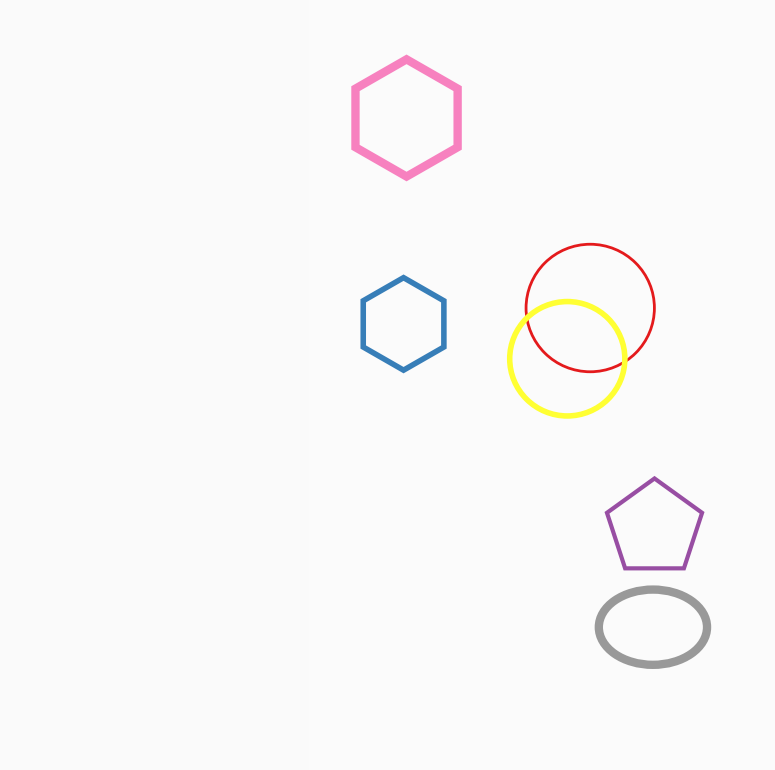[{"shape": "circle", "thickness": 1, "radius": 0.41, "center": [0.762, 0.6]}, {"shape": "hexagon", "thickness": 2, "radius": 0.3, "center": [0.521, 0.579]}, {"shape": "pentagon", "thickness": 1.5, "radius": 0.32, "center": [0.845, 0.314]}, {"shape": "circle", "thickness": 2, "radius": 0.37, "center": [0.732, 0.534]}, {"shape": "hexagon", "thickness": 3, "radius": 0.38, "center": [0.525, 0.847]}, {"shape": "oval", "thickness": 3, "radius": 0.35, "center": [0.842, 0.185]}]